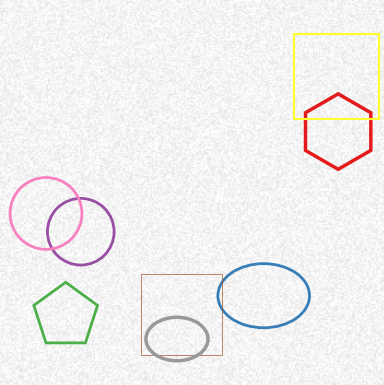[{"shape": "hexagon", "thickness": 2.5, "radius": 0.49, "center": [0.878, 0.658]}, {"shape": "oval", "thickness": 2, "radius": 0.59, "center": [0.685, 0.232]}, {"shape": "pentagon", "thickness": 2, "radius": 0.44, "center": [0.171, 0.18]}, {"shape": "circle", "thickness": 2, "radius": 0.43, "center": [0.21, 0.398]}, {"shape": "square", "thickness": 1.5, "radius": 0.55, "center": [0.874, 0.802]}, {"shape": "square", "thickness": 0.5, "radius": 0.53, "center": [0.471, 0.184]}, {"shape": "circle", "thickness": 2, "radius": 0.47, "center": [0.119, 0.446]}, {"shape": "oval", "thickness": 2.5, "radius": 0.4, "center": [0.46, 0.119]}]